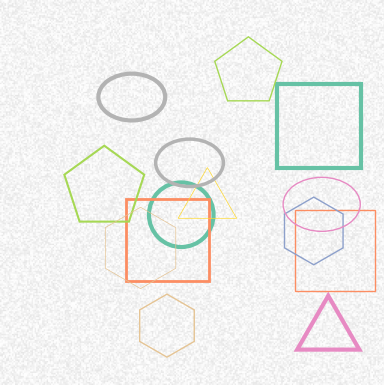[{"shape": "circle", "thickness": 3, "radius": 0.42, "center": [0.471, 0.442]}, {"shape": "square", "thickness": 3, "radius": 0.54, "center": [0.828, 0.672]}, {"shape": "square", "thickness": 1, "radius": 0.52, "center": [0.87, 0.35]}, {"shape": "square", "thickness": 2, "radius": 0.54, "center": [0.435, 0.377]}, {"shape": "hexagon", "thickness": 1, "radius": 0.44, "center": [0.815, 0.4]}, {"shape": "oval", "thickness": 1, "radius": 0.5, "center": [0.836, 0.469]}, {"shape": "triangle", "thickness": 3, "radius": 0.47, "center": [0.853, 0.139]}, {"shape": "pentagon", "thickness": 1, "radius": 0.46, "center": [0.645, 0.812]}, {"shape": "pentagon", "thickness": 1.5, "radius": 0.55, "center": [0.271, 0.513]}, {"shape": "triangle", "thickness": 0.5, "radius": 0.44, "center": [0.539, 0.477]}, {"shape": "hexagon", "thickness": 1, "radius": 0.41, "center": [0.434, 0.154]}, {"shape": "hexagon", "thickness": 0.5, "radius": 0.53, "center": [0.365, 0.356]}, {"shape": "oval", "thickness": 2.5, "radius": 0.44, "center": [0.492, 0.577]}, {"shape": "oval", "thickness": 3, "radius": 0.43, "center": [0.342, 0.748]}]